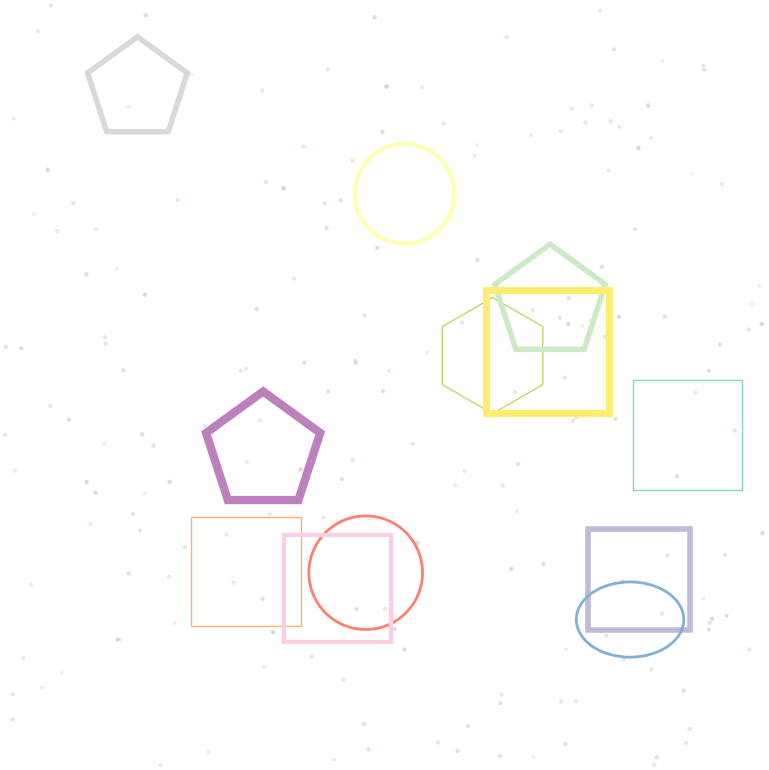[{"shape": "square", "thickness": 0.5, "radius": 0.36, "center": [0.893, 0.435]}, {"shape": "circle", "thickness": 1.5, "radius": 0.32, "center": [0.525, 0.748]}, {"shape": "square", "thickness": 2, "radius": 0.33, "center": [0.83, 0.247]}, {"shape": "circle", "thickness": 1, "radius": 0.37, "center": [0.475, 0.256]}, {"shape": "oval", "thickness": 1, "radius": 0.35, "center": [0.818, 0.195]}, {"shape": "square", "thickness": 0.5, "radius": 0.35, "center": [0.319, 0.258]}, {"shape": "hexagon", "thickness": 0.5, "radius": 0.38, "center": [0.64, 0.538]}, {"shape": "square", "thickness": 1.5, "radius": 0.35, "center": [0.438, 0.235]}, {"shape": "pentagon", "thickness": 2, "radius": 0.34, "center": [0.178, 0.884]}, {"shape": "pentagon", "thickness": 3, "radius": 0.39, "center": [0.342, 0.414]}, {"shape": "pentagon", "thickness": 2, "radius": 0.38, "center": [0.714, 0.607]}, {"shape": "square", "thickness": 2.5, "radius": 0.4, "center": [0.711, 0.544]}]